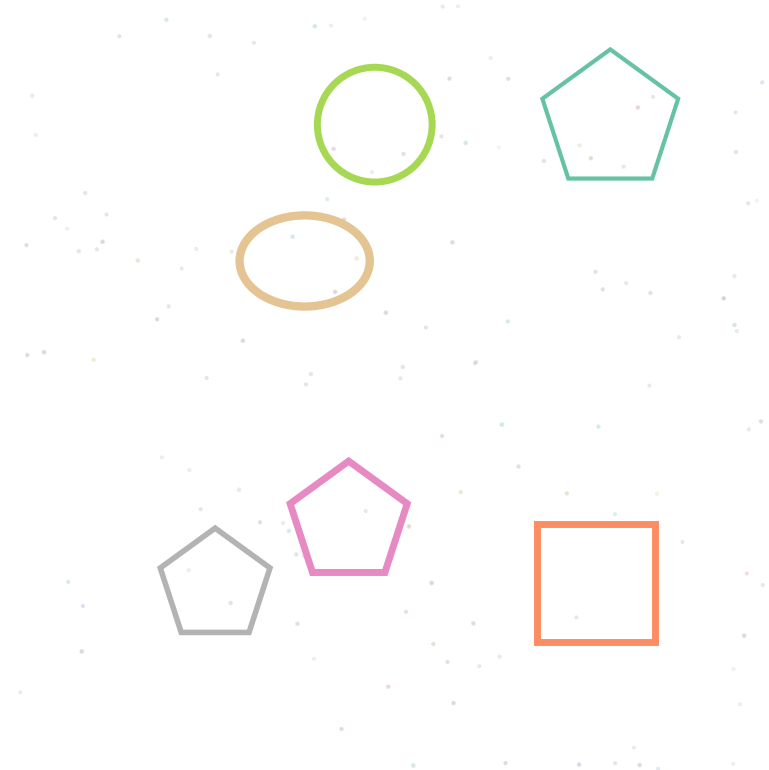[{"shape": "pentagon", "thickness": 1.5, "radius": 0.46, "center": [0.793, 0.843]}, {"shape": "square", "thickness": 2.5, "radius": 0.38, "center": [0.774, 0.243]}, {"shape": "pentagon", "thickness": 2.5, "radius": 0.4, "center": [0.453, 0.321]}, {"shape": "circle", "thickness": 2.5, "radius": 0.37, "center": [0.487, 0.838]}, {"shape": "oval", "thickness": 3, "radius": 0.42, "center": [0.396, 0.661]}, {"shape": "pentagon", "thickness": 2, "radius": 0.37, "center": [0.279, 0.239]}]